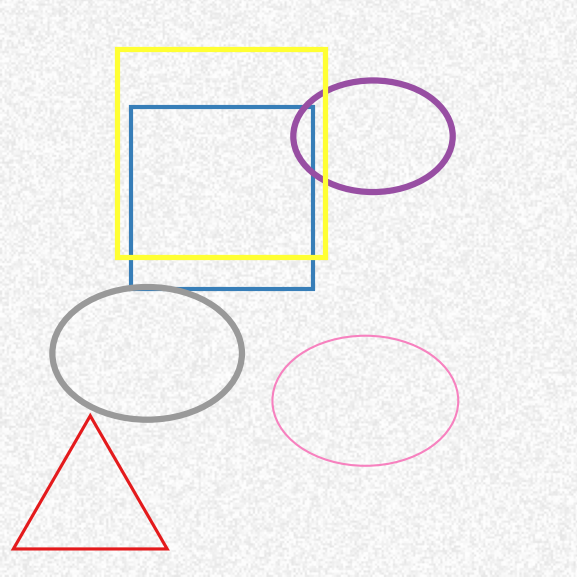[{"shape": "triangle", "thickness": 1.5, "radius": 0.77, "center": [0.156, 0.125]}, {"shape": "square", "thickness": 2, "radius": 0.79, "center": [0.384, 0.656]}, {"shape": "oval", "thickness": 3, "radius": 0.69, "center": [0.646, 0.763]}, {"shape": "square", "thickness": 2.5, "radius": 0.9, "center": [0.382, 0.734]}, {"shape": "oval", "thickness": 1, "radius": 0.8, "center": [0.633, 0.305]}, {"shape": "oval", "thickness": 3, "radius": 0.82, "center": [0.255, 0.387]}]